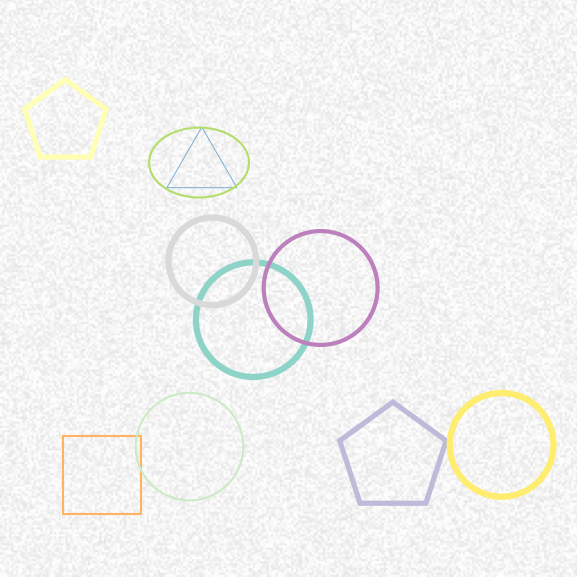[{"shape": "circle", "thickness": 3, "radius": 0.5, "center": [0.438, 0.446]}, {"shape": "pentagon", "thickness": 2.5, "radius": 0.37, "center": [0.113, 0.787]}, {"shape": "pentagon", "thickness": 2.5, "radius": 0.48, "center": [0.68, 0.206]}, {"shape": "triangle", "thickness": 0.5, "radius": 0.35, "center": [0.35, 0.709]}, {"shape": "square", "thickness": 1, "radius": 0.34, "center": [0.177, 0.176]}, {"shape": "oval", "thickness": 1, "radius": 0.43, "center": [0.345, 0.718]}, {"shape": "circle", "thickness": 3, "radius": 0.38, "center": [0.368, 0.547]}, {"shape": "circle", "thickness": 2, "radius": 0.49, "center": [0.555, 0.5]}, {"shape": "circle", "thickness": 1, "radius": 0.47, "center": [0.328, 0.226]}, {"shape": "circle", "thickness": 3, "radius": 0.45, "center": [0.869, 0.229]}]